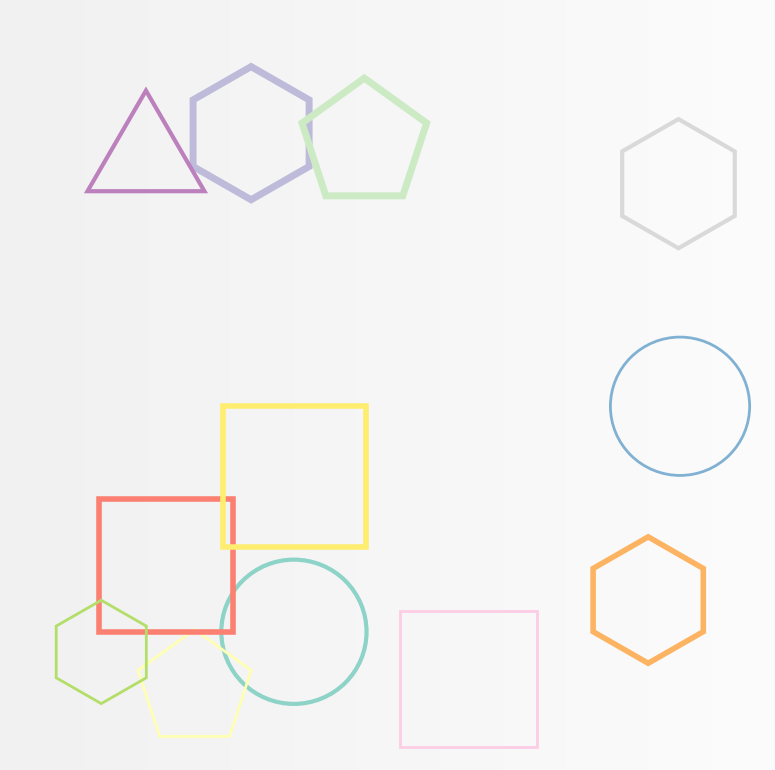[{"shape": "circle", "thickness": 1.5, "radius": 0.47, "center": [0.379, 0.18]}, {"shape": "pentagon", "thickness": 1, "radius": 0.38, "center": [0.251, 0.106]}, {"shape": "hexagon", "thickness": 2.5, "radius": 0.43, "center": [0.324, 0.827]}, {"shape": "square", "thickness": 2, "radius": 0.43, "center": [0.214, 0.265]}, {"shape": "circle", "thickness": 1, "radius": 0.45, "center": [0.877, 0.472]}, {"shape": "hexagon", "thickness": 2, "radius": 0.41, "center": [0.836, 0.221]}, {"shape": "hexagon", "thickness": 1, "radius": 0.34, "center": [0.131, 0.153]}, {"shape": "square", "thickness": 1, "radius": 0.44, "center": [0.605, 0.118]}, {"shape": "hexagon", "thickness": 1.5, "radius": 0.42, "center": [0.875, 0.761]}, {"shape": "triangle", "thickness": 1.5, "radius": 0.44, "center": [0.188, 0.795]}, {"shape": "pentagon", "thickness": 2.5, "radius": 0.42, "center": [0.47, 0.814]}, {"shape": "square", "thickness": 2, "radius": 0.46, "center": [0.38, 0.381]}]